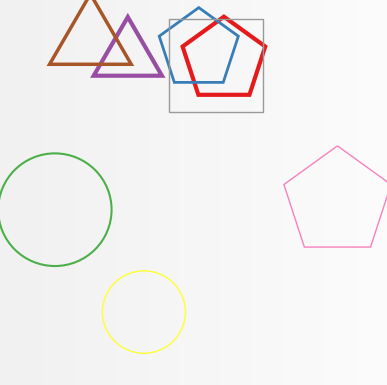[{"shape": "pentagon", "thickness": 3, "radius": 0.56, "center": [0.578, 0.845]}, {"shape": "pentagon", "thickness": 2, "radius": 0.54, "center": [0.513, 0.873]}, {"shape": "circle", "thickness": 1.5, "radius": 0.73, "center": [0.142, 0.455]}, {"shape": "triangle", "thickness": 3, "radius": 0.51, "center": [0.33, 0.854]}, {"shape": "circle", "thickness": 1, "radius": 0.54, "center": [0.371, 0.189]}, {"shape": "triangle", "thickness": 2.5, "radius": 0.61, "center": [0.233, 0.894]}, {"shape": "pentagon", "thickness": 1, "radius": 0.73, "center": [0.871, 0.476]}, {"shape": "square", "thickness": 1, "radius": 0.6, "center": [0.557, 0.83]}]